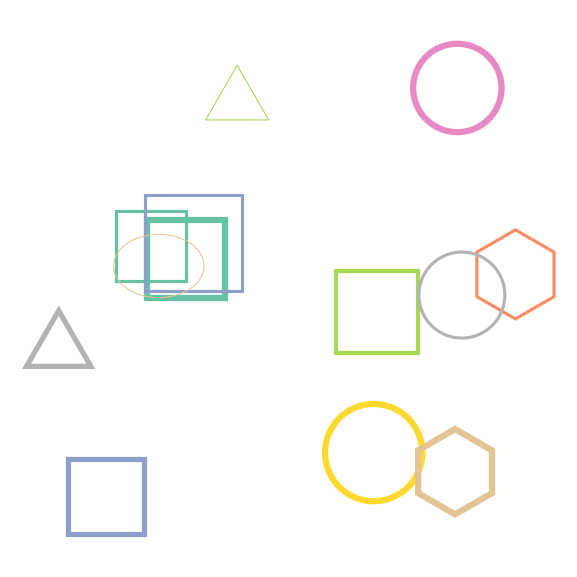[{"shape": "square", "thickness": 3, "radius": 0.34, "center": [0.323, 0.55]}, {"shape": "square", "thickness": 1.5, "radius": 0.3, "center": [0.262, 0.574]}, {"shape": "hexagon", "thickness": 1.5, "radius": 0.39, "center": [0.893, 0.524]}, {"shape": "square", "thickness": 1.5, "radius": 0.42, "center": [0.335, 0.579]}, {"shape": "square", "thickness": 2.5, "radius": 0.33, "center": [0.184, 0.14]}, {"shape": "circle", "thickness": 3, "radius": 0.38, "center": [0.792, 0.847]}, {"shape": "triangle", "thickness": 0.5, "radius": 0.32, "center": [0.411, 0.823]}, {"shape": "square", "thickness": 2, "radius": 0.35, "center": [0.653, 0.459]}, {"shape": "circle", "thickness": 3, "radius": 0.42, "center": [0.647, 0.215]}, {"shape": "hexagon", "thickness": 3, "radius": 0.37, "center": [0.788, 0.182]}, {"shape": "oval", "thickness": 0.5, "radius": 0.39, "center": [0.275, 0.539]}, {"shape": "triangle", "thickness": 2.5, "radius": 0.32, "center": [0.102, 0.397]}, {"shape": "circle", "thickness": 1.5, "radius": 0.37, "center": [0.8, 0.488]}]